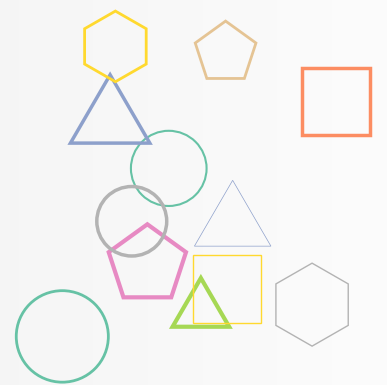[{"shape": "circle", "thickness": 1.5, "radius": 0.49, "center": [0.435, 0.563]}, {"shape": "circle", "thickness": 2, "radius": 0.59, "center": [0.161, 0.126]}, {"shape": "square", "thickness": 2.5, "radius": 0.43, "center": [0.867, 0.736]}, {"shape": "triangle", "thickness": 2.5, "radius": 0.59, "center": [0.284, 0.687]}, {"shape": "triangle", "thickness": 0.5, "radius": 0.57, "center": [0.6, 0.418]}, {"shape": "pentagon", "thickness": 3, "radius": 0.52, "center": [0.38, 0.313]}, {"shape": "triangle", "thickness": 3, "radius": 0.42, "center": [0.518, 0.193]}, {"shape": "hexagon", "thickness": 2, "radius": 0.46, "center": [0.298, 0.879]}, {"shape": "square", "thickness": 1, "radius": 0.44, "center": [0.585, 0.25]}, {"shape": "pentagon", "thickness": 2, "radius": 0.41, "center": [0.582, 0.863]}, {"shape": "hexagon", "thickness": 1, "radius": 0.54, "center": [0.805, 0.209]}, {"shape": "circle", "thickness": 2.5, "radius": 0.45, "center": [0.34, 0.425]}]